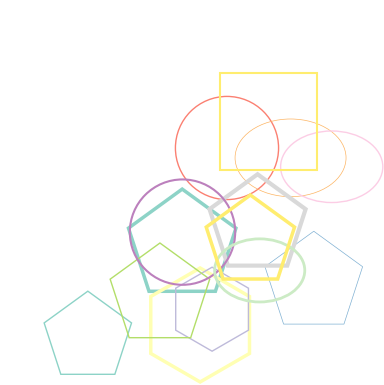[{"shape": "pentagon", "thickness": 2.5, "radius": 0.73, "center": [0.473, 0.362]}, {"shape": "pentagon", "thickness": 1, "radius": 0.6, "center": [0.228, 0.124]}, {"shape": "hexagon", "thickness": 2.5, "radius": 0.74, "center": [0.52, 0.156]}, {"shape": "hexagon", "thickness": 1, "radius": 0.55, "center": [0.551, 0.197]}, {"shape": "circle", "thickness": 1, "radius": 0.67, "center": [0.59, 0.616]}, {"shape": "pentagon", "thickness": 0.5, "radius": 0.67, "center": [0.815, 0.266]}, {"shape": "oval", "thickness": 0.5, "radius": 0.72, "center": [0.755, 0.59]}, {"shape": "pentagon", "thickness": 1, "radius": 0.68, "center": [0.415, 0.233]}, {"shape": "oval", "thickness": 1, "radius": 0.66, "center": [0.862, 0.567]}, {"shape": "pentagon", "thickness": 3, "radius": 0.66, "center": [0.669, 0.416]}, {"shape": "circle", "thickness": 1.5, "radius": 0.68, "center": [0.474, 0.397]}, {"shape": "oval", "thickness": 2, "radius": 0.59, "center": [0.675, 0.298]}, {"shape": "square", "thickness": 1.5, "radius": 0.63, "center": [0.698, 0.684]}, {"shape": "pentagon", "thickness": 2.5, "radius": 0.6, "center": [0.65, 0.373]}]